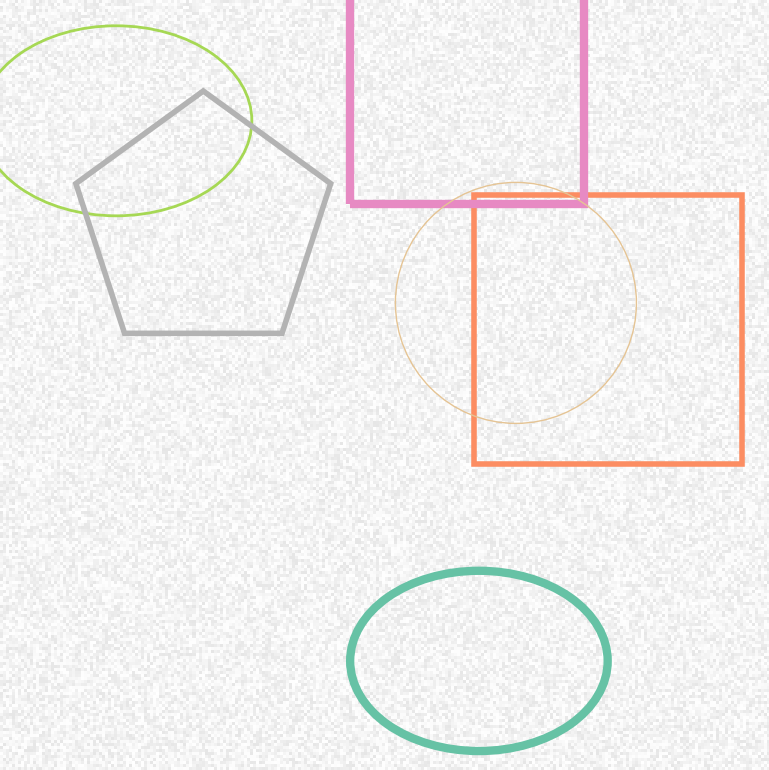[{"shape": "oval", "thickness": 3, "radius": 0.84, "center": [0.622, 0.142]}, {"shape": "square", "thickness": 2, "radius": 0.87, "center": [0.79, 0.572]}, {"shape": "square", "thickness": 3, "radius": 0.76, "center": [0.607, 0.887]}, {"shape": "oval", "thickness": 1, "radius": 0.88, "center": [0.151, 0.843]}, {"shape": "circle", "thickness": 0.5, "radius": 0.78, "center": [0.67, 0.607]}, {"shape": "pentagon", "thickness": 2, "radius": 0.87, "center": [0.264, 0.708]}]